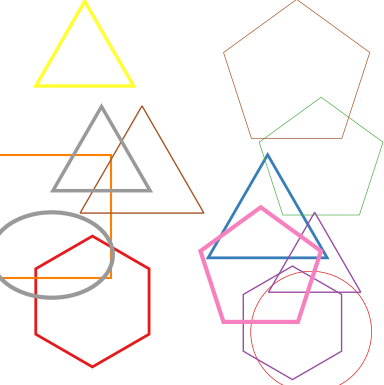[{"shape": "circle", "thickness": 0.5, "radius": 0.78, "center": [0.808, 0.138]}, {"shape": "hexagon", "thickness": 2, "radius": 0.85, "center": [0.24, 0.217]}, {"shape": "triangle", "thickness": 2, "radius": 0.89, "center": [0.695, 0.42]}, {"shape": "pentagon", "thickness": 0.5, "radius": 0.85, "center": [0.834, 0.578]}, {"shape": "triangle", "thickness": 1, "radius": 0.69, "center": [0.817, 0.31]}, {"shape": "hexagon", "thickness": 1, "radius": 0.74, "center": [0.76, 0.161]}, {"shape": "square", "thickness": 1.5, "radius": 0.8, "center": [0.129, 0.438]}, {"shape": "triangle", "thickness": 2.5, "radius": 0.73, "center": [0.22, 0.85]}, {"shape": "triangle", "thickness": 1, "radius": 0.93, "center": [0.369, 0.539]}, {"shape": "pentagon", "thickness": 0.5, "radius": 1.0, "center": [0.771, 0.802]}, {"shape": "pentagon", "thickness": 3, "radius": 0.82, "center": [0.677, 0.297]}, {"shape": "triangle", "thickness": 2.5, "radius": 0.73, "center": [0.264, 0.578]}, {"shape": "oval", "thickness": 3, "radius": 0.79, "center": [0.135, 0.338]}]